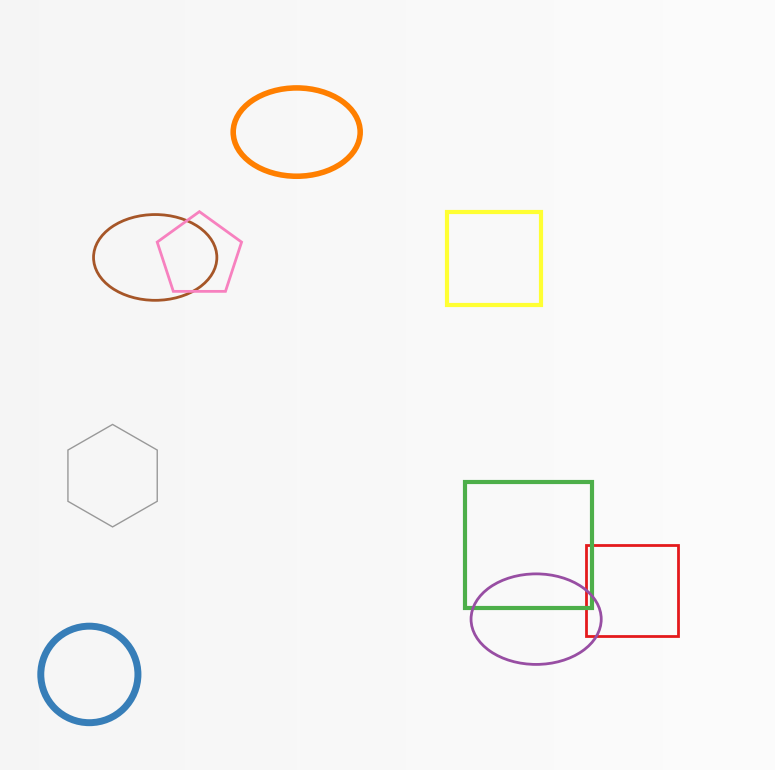[{"shape": "square", "thickness": 1, "radius": 0.3, "center": [0.815, 0.233]}, {"shape": "circle", "thickness": 2.5, "radius": 0.31, "center": [0.115, 0.124]}, {"shape": "square", "thickness": 1.5, "radius": 0.41, "center": [0.682, 0.292]}, {"shape": "oval", "thickness": 1, "radius": 0.42, "center": [0.692, 0.196]}, {"shape": "oval", "thickness": 2, "radius": 0.41, "center": [0.383, 0.828]}, {"shape": "square", "thickness": 1.5, "radius": 0.3, "center": [0.637, 0.664]}, {"shape": "oval", "thickness": 1, "radius": 0.4, "center": [0.2, 0.666]}, {"shape": "pentagon", "thickness": 1, "radius": 0.29, "center": [0.257, 0.668]}, {"shape": "hexagon", "thickness": 0.5, "radius": 0.33, "center": [0.145, 0.382]}]